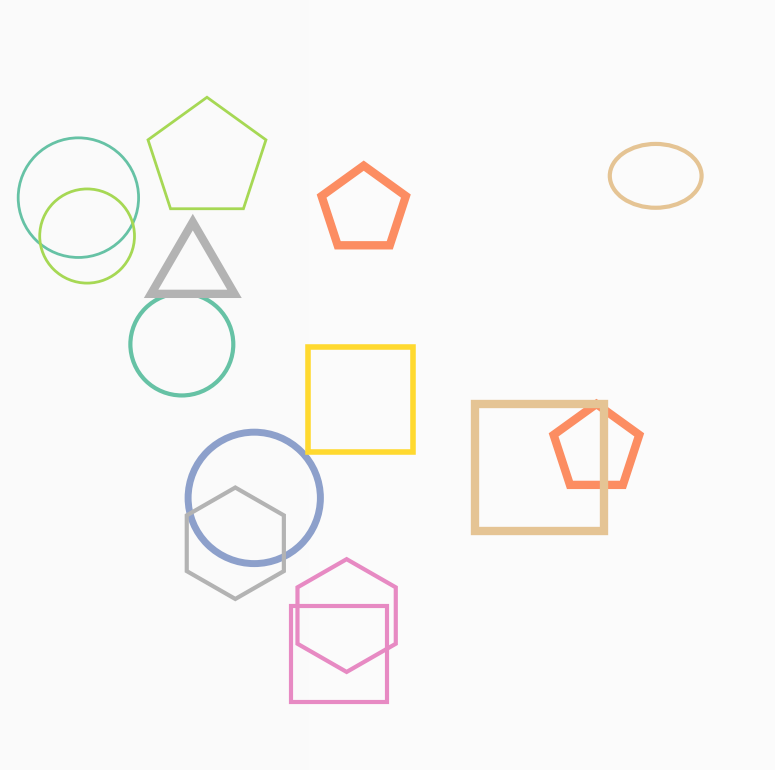[{"shape": "circle", "thickness": 1.5, "radius": 0.33, "center": [0.235, 0.553]}, {"shape": "circle", "thickness": 1, "radius": 0.39, "center": [0.101, 0.743]}, {"shape": "pentagon", "thickness": 3, "radius": 0.29, "center": [0.469, 0.728]}, {"shape": "pentagon", "thickness": 3, "radius": 0.29, "center": [0.77, 0.417]}, {"shape": "circle", "thickness": 2.5, "radius": 0.43, "center": [0.328, 0.353]}, {"shape": "square", "thickness": 1.5, "radius": 0.31, "center": [0.438, 0.151]}, {"shape": "hexagon", "thickness": 1.5, "radius": 0.37, "center": [0.447, 0.201]}, {"shape": "pentagon", "thickness": 1, "radius": 0.4, "center": [0.267, 0.794]}, {"shape": "circle", "thickness": 1, "radius": 0.31, "center": [0.112, 0.693]}, {"shape": "square", "thickness": 2, "radius": 0.34, "center": [0.465, 0.481]}, {"shape": "square", "thickness": 3, "radius": 0.41, "center": [0.696, 0.393]}, {"shape": "oval", "thickness": 1.5, "radius": 0.3, "center": [0.846, 0.772]}, {"shape": "triangle", "thickness": 3, "radius": 0.31, "center": [0.249, 0.649]}, {"shape": "hexagon", "thickness": 1.5, "radius": 0.36, "center": [0.304, 0.294]}]